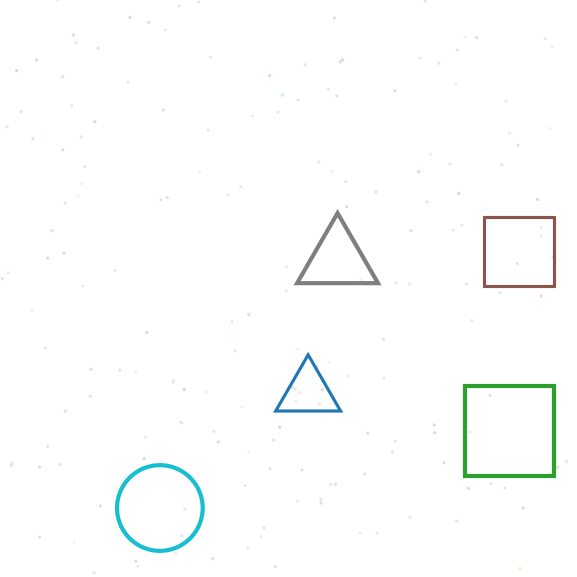[{"shape": "triangle", "thickness": 1.5, "radius": 0.32, "center": [0.534, 0.32]}, {"shape": "square", "thickness": 2, "radius": 0.39, "center": [0.882, 0.253]}, {"shape": "square", "thickness": 1.5, "radius": 0.3, "center": [0.898, 0.564]}, {"shape": "triangle", "thickness": 2, "radius": 0.4, "center": [0.585, 0.549]}, {"shape": "circle", "thickness": 2, "radius": 0.37, "center": [0.277, 0.119]}]